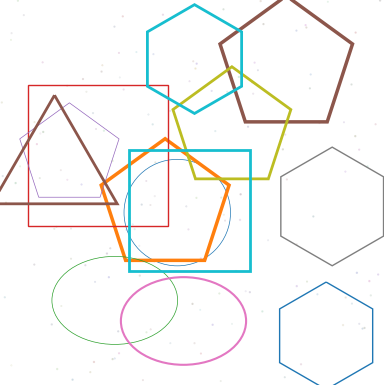[{"shape": "circle", "thickness": 0.5, "radius": 0.69, "center": [0.46, 0.448]}, {"shape": "hexagon", "thickness": 1, "radius": 0.7, "center": [0.847, 0.128]}, {"shape": "pentagon", "thickness": 2.5, "radius": 0.87, "center": [0.429, 0.465]}, {"shape": "oval", "thickness": 0.5, "radius": 0.82, "center": [0.298, 0.22]}, {"shape": "square", "thickness": 1, "radius": 0.91, "center": [0.255, 0.596]}, {"shape": "pentagon", "thickness": 0.5, "radius": 0.68, "center": [0.18, 0.597]}, {"shape": "pentagon", "thickness": 2.5, "radius": 0.9, "center": [0.744, 0.83]}, {"shape": "triangle", "thickness": 2, "radius": 0.94, "center": [0.142, 0.565]}, {"shape": "oval", "thickness": 1.5, "radius": 0.81, "center": [0.477, 0.166]}, {"shape": "hexagon", "thickness": 1, "radius": 0.77, "center": [0.863, 0.464]}, {"shape": "pentagon", "thickness": 2, "radius": 0.8, "center": [0.602, 0.666]}, {"shape": "hexagon", "thickness": 2, "radius": 0.71, "center": [0.505, 0.847]}, {"shape": "square", "thickness": 2, "radius": 0.79, "center": [0.492, 0.453]}]